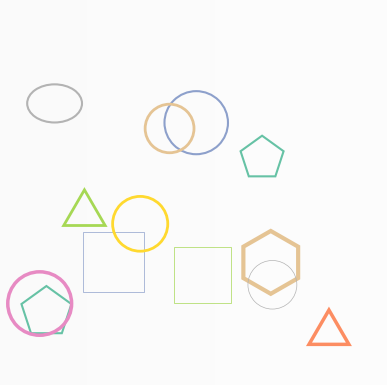[{"shape": "pentagon", "thickness": 1.5, "radius": 0.34, "center": [0.12, 0.189]}, {"shape": "pentagon", "thickness": 1.5, "radius": 0.29, "center": [0.676, 0.589]}, {"shape": "triangle", "thickness": 2.5, "radius": 0.3, "center": [0.849, 0.135]}, {"shape": "circle", "thickness": 1.5, "radius": 0.41, "center": [0.506, 0.681]}, {"shape": "square", "thickness": 0.5, "radius": 0.39, "center": [0.293, 0.319]}, {"shape": "circle", "thickness": 2.5, "radius": 0.41, "center": [0.102, 0.212]}, {"shape": "square", "thickness": 0.5, "radius": 0.37, "center": [0.523, 0.286]}, {"shape": "triangle", "thickness": 2, "radius": 0.31, "center": [0.218, 0.445]}, {"shape": "circle", "thickness": 2, "radius": 0.36, "center": [0.362, 0.419]}, {"shape": "hexagon", "thickness": 3, "radius": 0.41, "center": [0.699, 0.318]}, {"shape": "circle", "thickness": 2, "radius": 0.32, "center": [0.438, 0.666]}, {"shape": "oval", "thickness": 1.5, "radius": 0.35, "center": [0.141, 0.731]}, {"shape": "circle", "thickness": 0.5, "radius": 0.32, "center": [0.703, 0.26]}]